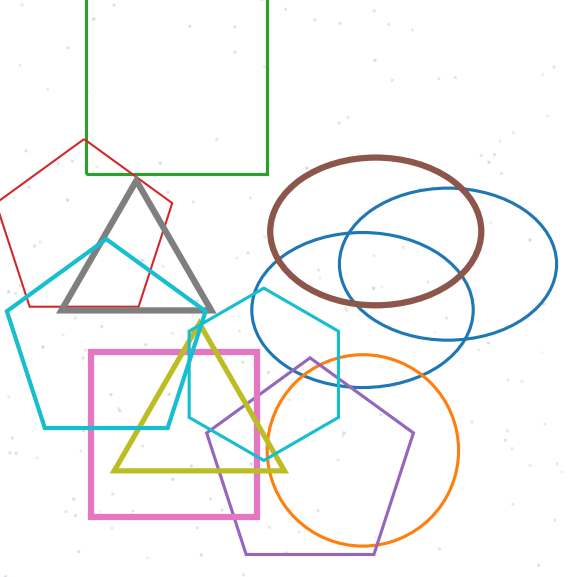[{"shape": "oval", "thickness": 1.5, "radius": 0.96, "center": [0.628, 0.462]}, {"shape": "oval", "thickness": 1.5, "radius": 0.94, "center": [0.776, 0.542]}, {"shape": "circle", "thickness": 1.5, "radius": 0.83, "center": [0.628, 0.219]}, {"shape": "square", "thickness": 1.5, "radius": 0.78, "center": [0.305, 0.855]}, {"shape": "pentagon", "thickness": 1, "radius": 0.8, "center": [0.146, 0.598]}, {"shape": "pentagon", "thickness": 1.5, "radius": 0.94, "center": [0.537, 0.191]}, {"shape": "oval", "thickness": 3, "radius": 0.91, "center": [0.651, 0.598]}, {"shape": "square", "thickness": 3, "radius": 0.72, "center": [0.302, 0.247]}, {"shape": "triangle", "thickness": 3, "radius": 0.75, "center": [0.236, 0.537]}, {"shape": "triangle", "thickness": 2.5, "radius": 0.85, "center": [0.345, 0.269]}, {"shape": "pentagon", "thickness": 2, "radius": 0.9, "center": [0.184, 0.404]}, {"shape": "hexagon", "thickness": 1.5, "radius": 0.75, "center": [0.457, 0.351]}]